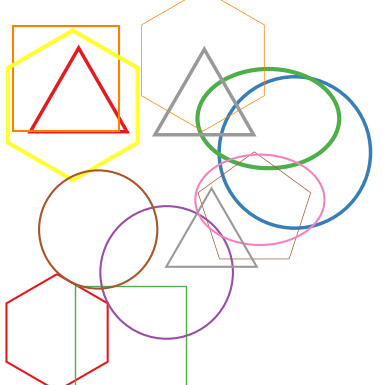[{"shape": "triangle", "thickness": 2.5, "radius": 0.73, "center": [0.204, 0.73]}, {"shape": "hexagon", "thickness": 1.5, "radius": 0.76, "center": [0.148, 0.136]}, {"shape": "circle", "thickness": 2.5, "radius": 0.98, "center": [0.766, 0.604]}, {"shape": "square", "thickness": 1, "radius": 0.72, "center": [0.339, 0.113]}, {"shape": "oval", "thickness": 3, "radius": 0.92, "center": [0.697, 0.692]}, {"shape": "circle", "thickness": 1.5, "radius": 0.86, "center": [0.433, 0.292]}, {"shape": "square", "thickness": 1.5, "radius": 0.68, "center": [0.171, 0.797]}, {"shape": "hexagon", "thickness": 0.5, "radius": 0.92, "center": [0.527, 0.843]}, {"shape": "hexagon", "thickness": 3, "radius": 0.97, "center": [0.189, 0.726]}, {"shape": "pentagon", "thickness": 0.5, "radius": 0.77, "center": [0.661, 0.452]}, {"shape": "circle", "thickness": 1.5, "radius": 0.77, "center": [0.255, 0.404]}, {"shape": "oval", "thickness": 1.5, "radius": 0.84, "center": [0.675, 0.481]}, {"shape": "triangle", "thickness": 1.5, "radius": 0.68, "center": [0.549, 0.375]}, {"shape": "triangle", "thickness": 2.5, "radius": 0.74, "center": [0.531, 0.724]}]